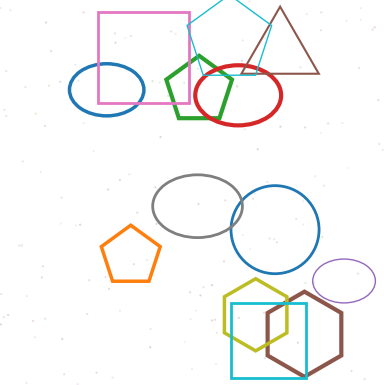[{"shape": "oval", "thickness": 2.5, "radius": 0.48, "center": [0.277, 0.767]}, {"shape": "circle", "thickness": 2, "radius": 0.57, "center": [0.714, 0.403]}, {"shape": "pentagon", "thickness": 2.5, "radius": 0.4, "center": [0.34, 0.335]}, {"shape": "pentagon", "thickness": 3, "radius": 0.45, "center": [0.517, 0.766]}, {"shape": "oval", "thickness": 3, "radius": 0.56, "center": [0.619, 0.752]}, {"shape": "oval", "thickness": 1, "radius": 0.41, "center": [0.894, 0.27]}, {"shape": "triangle", "thickness": 1.5, "radius": 0.58, "center": [0.728, 0.867]}, {"shape": "hexagon", "thickness": 3, "radius": 0.55, "center": [0.791, 0.132]}, {"shape": "square", "thickness": 2, "radius": 0.59, "center": [0.372, 0.851]}, {"shape": "oval", "thickness": 2, "radius": 0.58, "center": [0.513, 0.464]}, {"shape": "hexagon", "thickness": 2.5, "radius": 0.47, "center": [0.664, 0.182]}, {"shape": "pentagon", "thickness": 1, "radius": 0.58, "center": [0.596, 0.898]}, {"shape": "square", "thickness": 2, "radius": 0.49, "center": [0.698, 0.116]}]